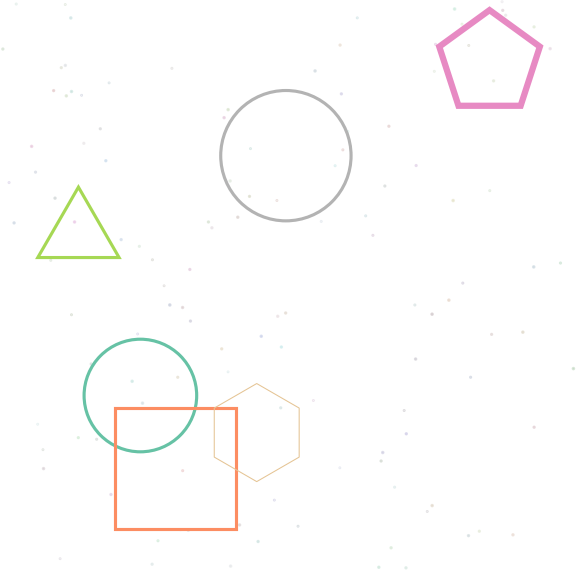[{"shape": "circle", "thickness": 1.5, "radius": 0.49, "center": [0.243, 0.314]}, {"shape": "square", "thickness": 1.5, "radius": 0.52, "center": [0.304, 0.187]}, {"shape": "pentagon", "thickness": 3, "radius": 0.46, "center": [0.848, 0.89]}, {"shape": "triangle", "thickness": 1.5, "radius": 0.41, "center": [0.136, 0.594]}, {"shape": "hexagon", "thickness": 0.5, "radius": 0.42, "center": [0.445, 0.25]}, {"shape": "circle", "thickness": 1.5, "radius": 0.56, "center": [0.495, 0.73]}]